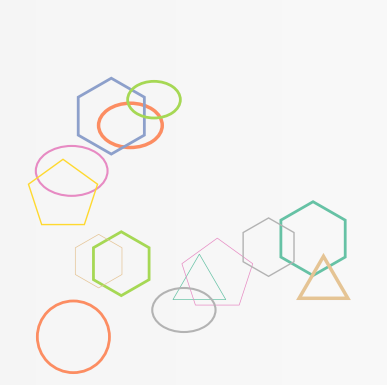[{"shape": "hexagon", "thickness": 2, "radius": 0.48, "center": [0.808, 0.38]}, {"shape": "triangle", "thickness": 0.5, "radius": 0.39, "center": [0.515, 0.261]}, {"shape": "oval", "thickness": 2.5, "radius": 0.41, "center": [0.337, 0.674]}, {"shape": "circle", "thickness": 2, "radius": 0.47, "center": [0.189, 0.125]}, {"shape": "hexagon", "thickness": 2, "radius": 0.49, "center": [0.287, 0.698]}, {"shape": "oval", "thickness": 1.5, "radius": 0.46, "center": [0.185, 0.556]}, {"shape": "pentagon", "thickness": 0.5, "radius": 0.48, "center": [0.561, 0.285]}, {"shape": "oval", "thickness": 2, "radius": 0.34, "center": [0.397, 0.741]}, {"shape": "hexagon", "thickness": 2, "radius": 0.41, "center": [0.313, 0.315]}, {"shape": "pentagon", "thickness": 1, "radius": 0.47, "center": [0.163, 0.493]}, {"shape": "hexagon", "thickness": 0.5, "radius": 0.35, "center": [0.255, 0.322]}, {"shape": "triangle", "thickness": 2.5, "radius": 0.36, "center": [0.835, 0.262]}, {"shape": "oval", "thickness": 1.5, "radius": 0.41, "center": [0.475, 0.195]}, {"shape": "hexagon", "thickness": 1, "radius": 0.38, "center": [0.693, 0.358]}]